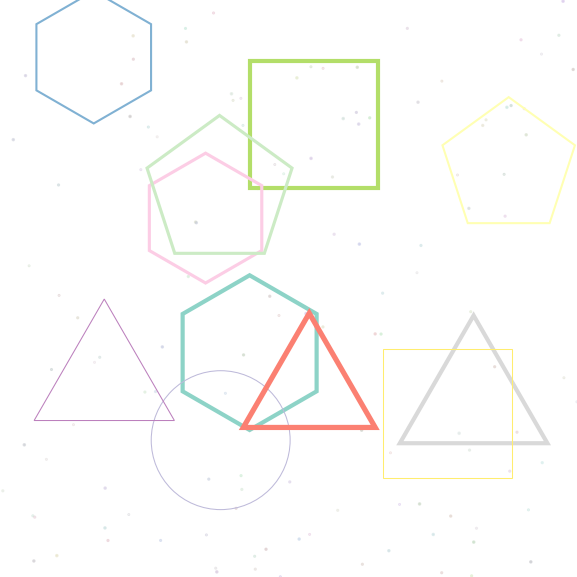[{"shape": "hexagon", "thickness": 2, "radius": 0.67, "center": [0.432, 0.389]}, {"shape": "pentagon", "thickness": 1, "radius": 0.6, "center": [0.881, 0.71]}, {"shape": "circle", "thickness": 0.5, "radius": 0.6, "center": [0.382, 0.237]}, {"shape": "triangle", "thickness": 2.5, "radius": 0.66, "center": [0.535, 0.325]}, {"shape": "hexagon", "thickness": 1, "radius": 0.57, "center": [0.162, 0.9]}, {"shape": "square", "thickness": 2, "radius": 0.55, "center": [0.543, 0.784]}, {"shape": "hexagon", "thickness": 1.5, "radius": 0.56, "center": [0.356, 0.621]}, {"shape": "triangle", "thickness": 2, "radius": 0.74, "center": [0.82, 0.305]}, {"shape": "triangle", "thickness": 0.5, "radius": 0.7, "center": [0.181, 0.341]}, {"shape": "pentagon", "thickness": 1.5, "radius": 0.66, "center": [0.38, 0.667]}, {"shape": "square", "thickness": 0.5, "radius": 0.56, "center": [0.775, 0.284]}]